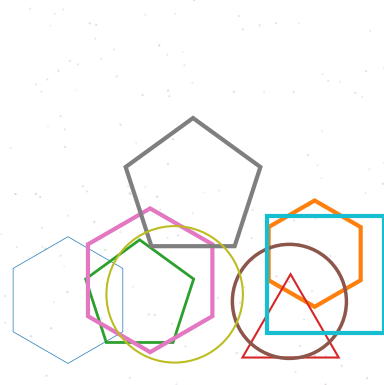[{"shape": "hexagon", "thickness": 0.5, "radius": 0.82, "center": [0.177, 0.221]}, {"shape": "hexagon", "thickness": 3, "radius": 0.69, "center": [0.817, 0.341]}, {"shape": "pentagon", "thickness": 2, "radius": 0.74, "center": [0.363, 0.23]}, {"shape": "triangle", "thickness": 1.5, "radius": 0.72, "center": [0.755, 0.144]}, {"shape": "circle", "thickness": 2.5, "radius": 0.74, "center": [0.752, 0.217]}, {"shape": "hexagon", "thickness": 3, "radius": 0.93, "center": [0.39, 0.272]}, {"shape": "pentagon", "thickness": 3, "radius": 0.92, "center": [0.501, 0.509]}, {"shape": "circle", "thickness": 1.5, "radius": 0.89, "center": [0.454, 0.235]}, {"shape": "square", "thickness": 3, "radius": 0.76, "center": [0.845, 0.287]}]